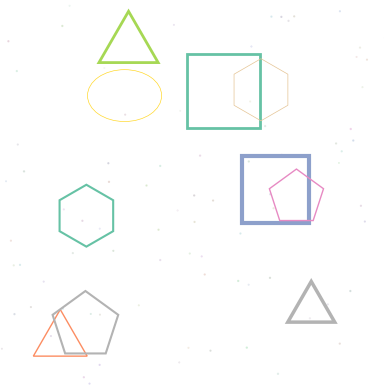[{"shape": "hexagon", "thickness": 1.5, "radius": 0.4, "center": [0.224, 0.44]}, {"shape": "square", "thickness": 2, "radius": 0.48, "center": [0.581, 0.764]}, {"shape": "triangle", "thickness": 1, "radius": 0.4, "center": [0.157, 0.115]}, {"shape": "square", "thickness": 3, "radius": 0.44, "center": [0.716, 0.508]}, {"shape": "pentagon", "thickness": 1, "radius": 0.37, "center": [0.77, 0.487]}, {"shape": "triangle", "thickness": 2, "radius": 0.44, "center": [0.334, 0.882]}, {"shape": "oval", "thickness": 0.5, "radius": 0.48, "center": [0.324, 0.752]}, {"shape": "hexagon", "thickness": 0.5, "radius": 0.4, "center": [0.678, 0.767]}, {"shape": "triangle", "thickness": 2.5, "radius": 0.35, "center": [0.808, 0.199]}, {"shape": "pentagon", "thickness": 1.5, "radius": 0.45, "center": [0.222, 0.154]}]